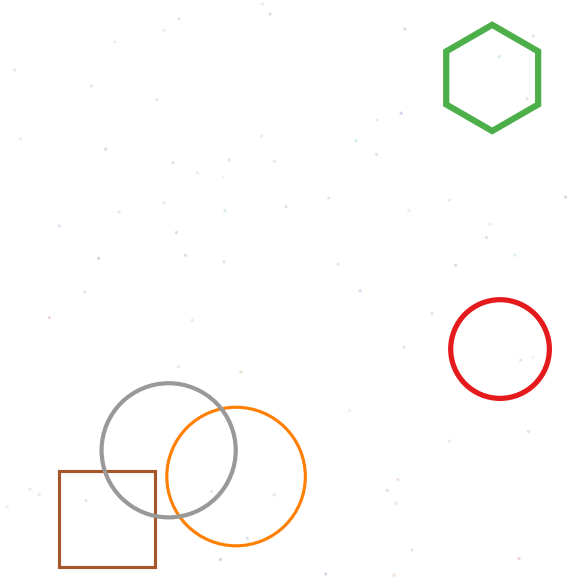[{"shape": "circle", "thickness": 2.5, "radius": 0.43, "center": [0.866, 0.395]}, {"shape": "hexagon", "thickness": 3, "radius": 0.46, "center": [0.852, 0.864]}, {"shape": "circle", "thickness": 1.5, "radius": 0.6, "center": [0.409, 0.174]}, {"shape": "square", "thickness": 1.5, "radius": 0.41, "center": [0.185, 0.1]}, {"shape": "circle", "thickness": 2, "radius": 0.58, "center": [0.292, 0.219]}]